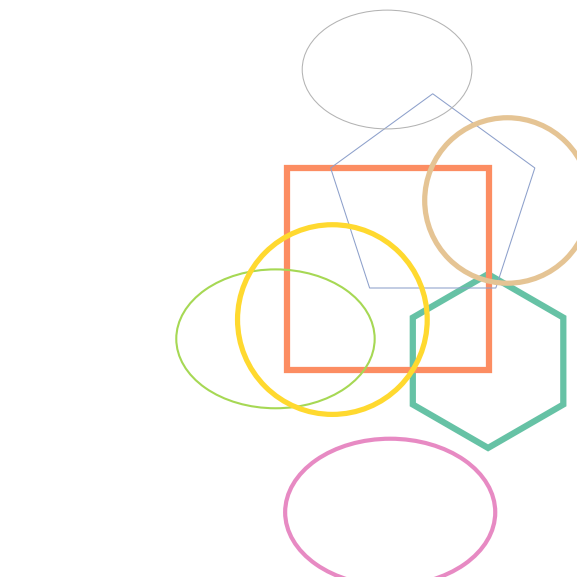[{"shape": "hexagon", "thickness": 3, "radius": 0.75, "center": [0.845, 0.374]}, {"shape": "square", "thickness": 3, "radius": 0.87, "center": [0.672, 0.534]}, {"shape": "pentagon", "thickness": 0.5, "radius": 0.93, "center": [0.749, 0.651]}, {"shape": "oval", "thickness": 2, "radius": 0.91, "center": [0.676, 0.112]}, {"shape": "oval", "thickness": 1, "radius": 0.86, "center": [0.477, 0.412]}, {"shape": "circle", "thickness": 2.5, "radius": 0.82, "center": [0.576, 0.446]}, {"shape": "circle", "thickness": 2.5, "radius": 0.72, "center": [0.879, 0.652]}, {"shape": "oval", "thickness": 0.5, "radius": 0.73, "center": [0.67, 0.879]}]